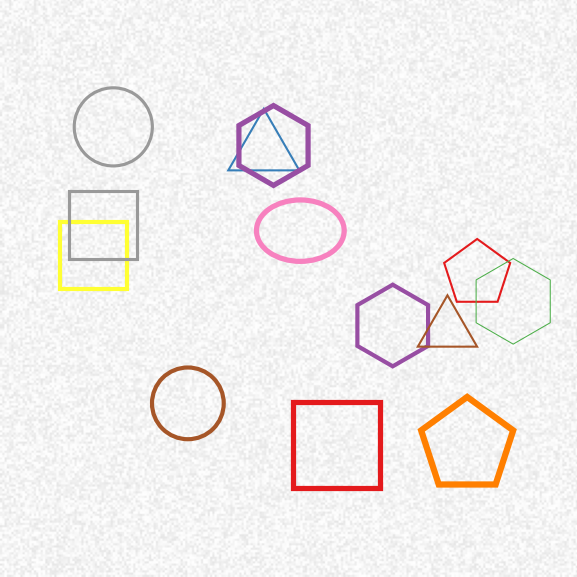[{"shape": "pentagon", "thickness": 1, "radius": 0.3, "center": [0.826, 0.525]}, {"shape": "square", "thickness": 2.5, "radius": 0.37, "center": [0.583, 0.228]}, {"shape": "triangle", "thickness": 1, "radius": 0.36, "center": [0.457, 0.74]}, {"shape": "hexagon", "thickness": 0.5, "radius": 0.37, "center": [0.889, 0.477]}, {"shape": "hexagon", "thickness": 2, "radius": 0.35, "center": [0.68, 0.435]}, {"shape": "hexagon", "thickness": 2.5, "radius": 0.35, "center": [0.474, 0.747]}, {"shape": "pentagon", "thickness": 3, "radius": 0.42, "center": [0.809, 0.228]}, {"shape": "square", "thickness": 2, "radius": 0.29, "center": [0.162, 0.557]}, {"shape": "circle", "thickness": 2, "radius": 0.31, "center": [0.325, 0.301]}, {"shape": "triangle", "thickness": 1, "radius": 0.3, "center": [0.775, 0.429]}, {"shape": "oval", "thickness": 2.5, "radius": 0.38, "center": [0.52, 0.6]}, {"shape": "square", "thickness": 1.5, "radius": 0.3, "center": [0.178, 0.61]}, {"shape": "circle", "thickness": 1.5, "radius": 0.34, "center": [0.196, 0.779]}]